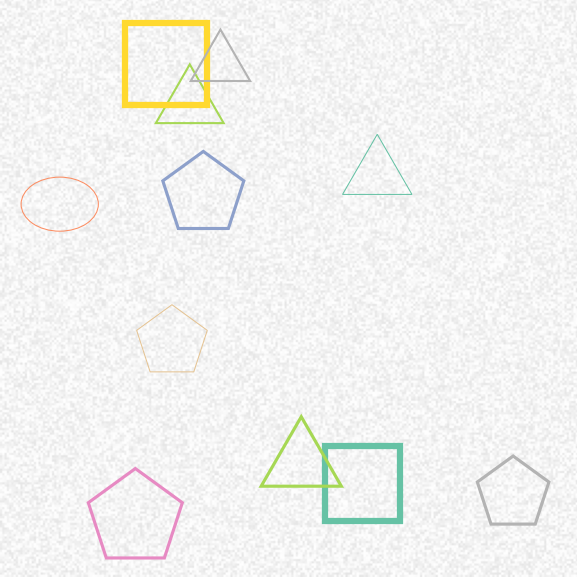[{"shape": "square", "thickness": 3, "radius": 0.33, "center": [0.628, 0.162]}, {"shape": "triangle", "thickness": 0.5, "radius": 0.35, "center": [0.653, 0.697]}, {"shape": "oval", "thickness": 0.5, "radius": 0.33, "center": [0.103, 0.646]}, {"shape": "pentagon", "thickness": 1.5, "radius": 0.37, "center": [0.352, 0.663]}, {"shape": "pentagon", "thickness": 1.5, "radius": 0.43, "center": [0.234, 0.102]}, {"shape": "triangle", "thickness": 1, "radius": 0.34, "center": [0.329, 0.82]}, {"shape": "triangle", "thickness": 1.5, "radius": 0.4, "center": [0.522, 0.197]}, {"shape": "square", "thickness": 3, "radius": 0.35, "center": [0.287, 0.888]}, {"shape": "pentagon", "thickness": 0.5, "radius": 0.32, "center": [0.298, 0.407]}, {"shape": "pentagon", "thickness": 1.5, "radius": 0.33, "center": [0.889, 0.144]}, {"shape": "triangle", "thickness": 1, "radius": 0.3, "center": [0.382, 0.889]}]